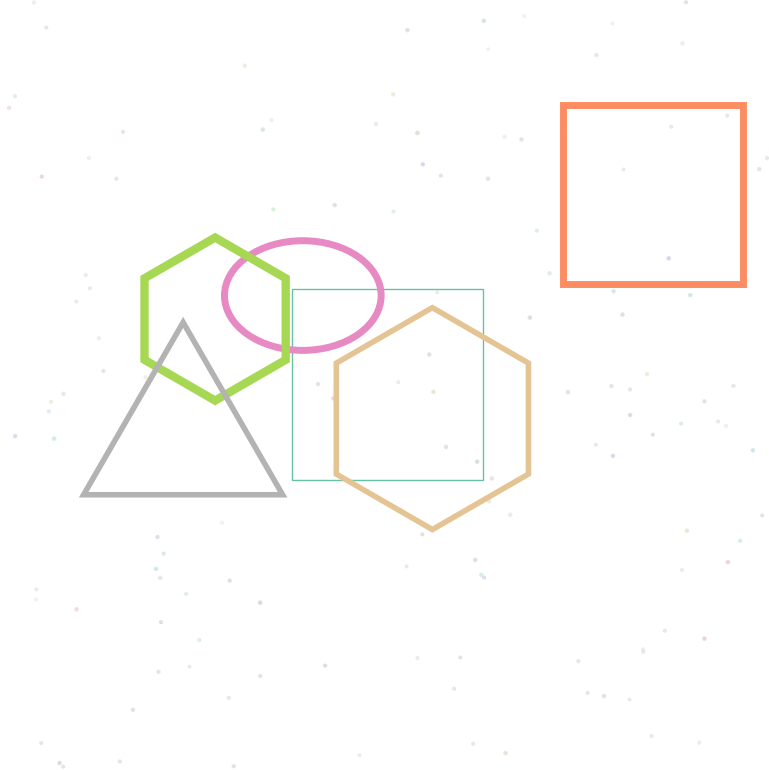[{"shape": "square", "thickness": 0.5, "radius": 0.62, "center": [0.503, 0.5]}, {"shape": "square", "thickness": 2.5, "radius": 0.58, "center": [0.849, 0.747]}, {"shape": "oval", "thickness": 2.5, "radius": 0.51, "center": [0.393, 0.616]}, {"shape": "hexagon", "thickness": 3, "radius": 0.53, "center": [0.279, 0.586]}, {"shape": "hexagon", "thickness": 2, "radius": 0.72, "center": [0.562, 0.456]}, {"shape": "triangle", "thickness": 2, "radius": 0.75, "center": [0.238, 0.432]}]